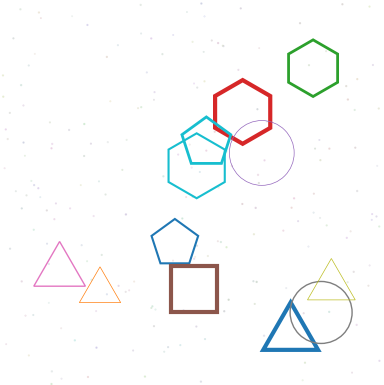[{"shape": "triangle", "thickness": 3, "radius": 0.41, "center": [0.755, 0.132]}, {"shape": "pentagon", "thickness": 1.5, "radius": 0.32, "center": [0.454, 0.368]}, {"shape": "triangle", "thickness": 0.5, "radius": 0.31, "center": [0.26, 0.245]}, {"shape": "hexagon", "thickness": 2, "radius": 0.37, "center": [0.813, 0.823]}, {"shape": "hexagon", "thickness": 3, "radius": 0.41, "center": [0.63, 0.709]}, {"shape": "circle", "thickness": 0.5, "radius": 0.42, "center": [0.68, 0.603]}, {"shape": "square", "thickness": 3, "radius": 0.3, "center": [0.503, 0.25]}, {"shape": "triangle", "thickness": 1, "radius": 0.39, "center": [0.155, 0.295]}, {"shape": "circle", "thickness": 1, "radius": 0.4, "center": [0.834, 0.188]}, {"shape": "triangle", "thickness": 0.5, "radius": 0.36, "center": [0.861, 0.257]}, {"shape": "hexagon", "thickness": 1.5, "radius": 0.42, "center": [0.511, 0.569]}, {"shape": "pentagon", "thickness": 2, "radius": 0.33, "center": [0.536, 0.63]}]